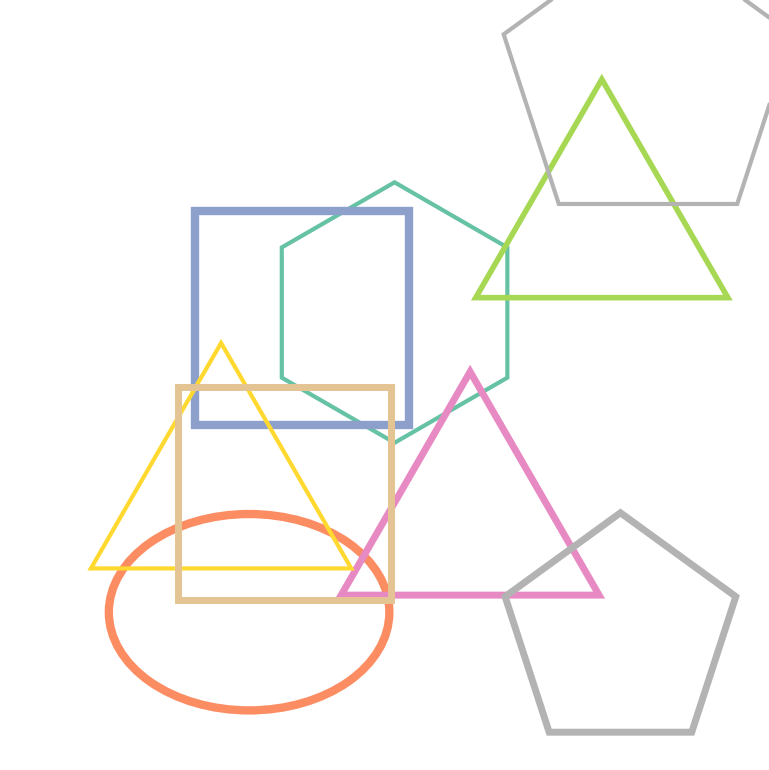[{"shape": "hexagon", "thickness": 1.5, "radius": 0.85, "center": [0.512, 0.594]}, {"shape": "oval", "thickness": 3, "radius": 0.91, "center": [0.324, 0.205]}, {"shape": "square", "thickness": 3, "radius": 0.69, "center": [0.392, 0.587]}, {"shape": "triangle", "thickness": 2.5, "radius": 0.97, "center": [0.611, 0.324]}, {"shape": "triangle", "thickness": 2, "radius": 0.95, "center": [0.782, 0.708]}, {"shape": "triangle", "thickness": 1.5, "radius": 0.98, "center": [0.287, 0.359]}, {"shape": "square", "thickness": 2.5, "radius": 0.69, "center": [0.369, 0.359]}, {"shape": "pentagon", "thickness": 2.5, "radius": 0.79, "center": [0.806, 0.177]}, {"shape": "pentagon", "thickness": 1.5, "radius": 0.99, "center": [0.842, 0.895]}]